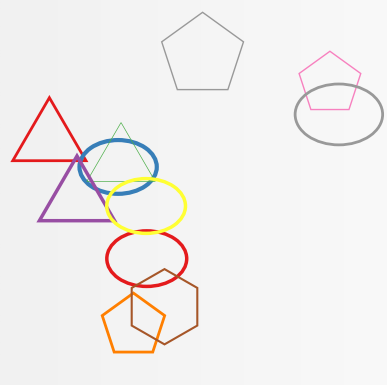[{"shape": "triangle", "thickness": 2, "radius": 0.55, "center": [0.127, 0.637]}, {"shape": "oval", "thickness": 2.5, "radius": 0.52, "center": [0.379, 0.328]}, {"shape": "oval", "thickness": 3, "radius": 0.5, "center": [0.305, 0.566]}, {"shape": "triangle", "thickness": 0.5, "radius": 0.51, "center": [0.312, 0.58]}, {"shape": "triangle", "thickness": 2.5, "radius": 0.56, "center": [0.199, 0.483]}, {"shape": "pentagon", "thickness": 2, "radius": 0.42, "center": [0.344, 0.154]}, {"shape": "oval", "thickness": 2.5, "radius": 0.51, "center": [0.377, 0.465]}, {"shape": "hexagon", "thickness": 1.5, "radius": 0.49, "center": [0.425, 0.203]}, {"shape": "pentagon", "thickness": 1, "radius": 0.42, "center": [0.851, 0.783]}, {"shape": "oval", "thickness": 2, "radius": 0.56, "center": [0.875, 0.703]}, {"shape": "pentagon", "thickness": 1, "radius": 0.55, "center": [0.523, 0.857]}]